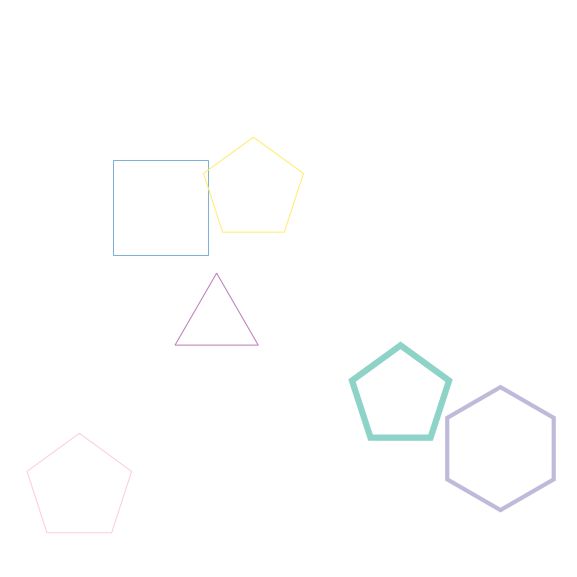[{"shape": "pentagon", "thickness": 3, "radius": 0.44, "center": [0.694, 0.313]}, {"shape": "hexagon", "thickness": 2, "radius": 0.53, "center": [0.867, 0.222]}, {"shape": "square", "thickness": 0.5, "radius": 0.41, "center": [0.277, 0.64]}, {"shape": "pentagon", "thickness": 0.5, "radius": 0.48, "center": [0.137, 0.154]}, {"shape": "triangle", "thickness": 0.5, "radius": 0.42, "center": [0.375, 0.443]}, {"shape": "pentagon", "thickness": 0.5, "radius": 0.45, "center": [0.439, 0.671]}]